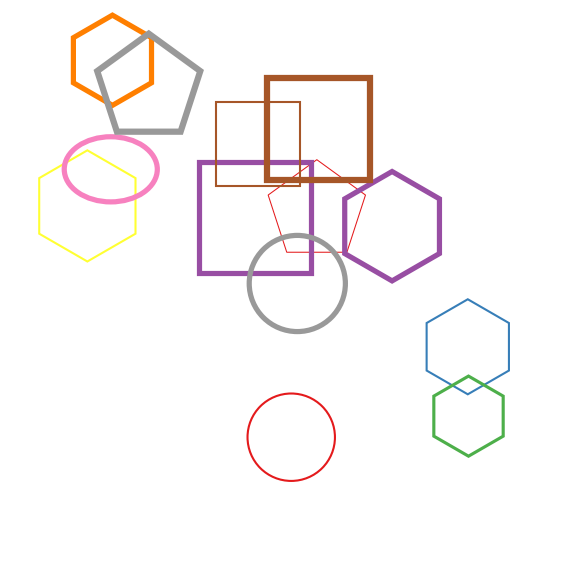[{"shape": "pentagon", "thickness": 0.5, "radius": 0.44, "center": [0.549, 0.634]}, {"shape": "circle", "thickness": 1, "radius": 0.38, "center": [0.504, 0.242]}, {"shape": "hexagon", "thickness": 1, "radius": 0.41, "center": [0.81, 0.399]}, {"shape": "hexagon", "thickness": 1.5, "radius": 0.35, "center": [0.811, 0.279]}, {"shape": "square", "thickness": 2.5, "radius": 0.48, "center": [0.441, 0.623]}, {"shape": "hexagon", "thickness": 2.5, "radius": 0.47, "center": [0.679, 0.607]}, {"shape": "hexagon", "thickness": 2.5, "radius": 0.39, "center": [0.195, 0.895]}, {"shape": "hexagon", "thickness": 1, "radius": 0.48, "center": [0.151, 0.643]}, {"shape": "square", "thickness": 3, "radius": 0.45, "center": [0.552, 0.776]}, {"shape": "square", "thickness": 1, "radius": 0.36, "center": [0.447, 0.75]}, {"shape": "oval", "thickness": 2.5, "radius": 0.4, "center": [0.192, 0.706]}, {"shape": "pentagon", "thickness": 3, "radius": 0.47, "center": [0.258, 0.847]}, {"shape": "circle", "thickness": 2.5, "radius": 0.42, "center": [0.515, 0.508]}]